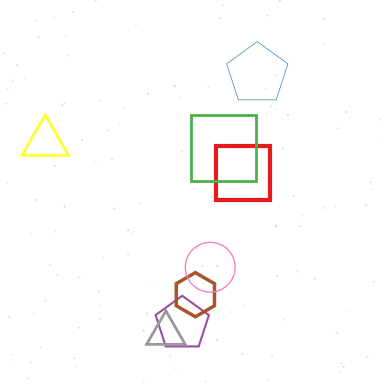[{"shape": "square", "thickness": 3, "radius": 0.35, "center": [0.63, 0.552]}, {"shape": "pentagon", "thickness": 0.5, "radius": 0.42, "center": [0.668, 0.808]}, {"shape": "square", "thickness": 2, "radius": 0.43, "center": [0.581, 0.615]}, {"shape": "pentagon", "thickness": 1.5, "radius": 0.36, "center": [0.473, 0.159]}, {"shape": "triangle", "thickness": 2, "radius": 0.35, "center": [0.117, 0.631]}, {"shape": "hexagon", "thickness": 2.5, "radius": 0.29, "center": [0.507, 0.235]}, {"shape": "circle", "thickness": 1, "radius": 0.32, "center": [0.546, 0.306]}, {"shape": "triangle", "thickness": 2, "radius": 0.29, "center": [0.431, 0.135]}]